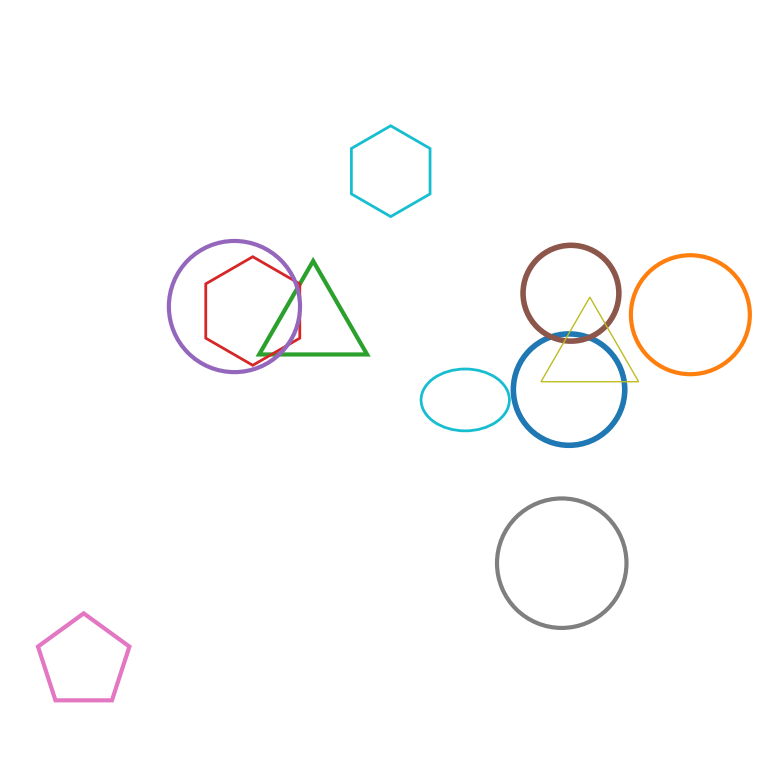[{"shape": "circle", "thickness": 2, "radius": 0.36, "center": [0.739, 0.494]}, {"shape": "circle", "thickness": 1.5, "radius": 0.39, "center": [0.897, 0.591]}, {"shape": "triangle", "thickness": 1.5, "radius": 0.4, "center": [0.407, 0.58]}, {"shape": "hexagon", "thickness": 1, "radius": 0.35, "center": [0.328, 0.596]}, {"shape": "circle", "thickness": 1.5, "radius": 0.43, "center": [0.304, 0.602]}, {"shape": "circle", "thickness": 2, "radius": 0.31, "center": [0.742, 0.619]}, {"shape": "pentagon", "thickness": 1.5, "radius": 0.31, "center": [0.109, 0.141]}, {"shape": "circle", "thickness": 1.5, "radius": 0.42, "center": [0.73, 0.269]}, {"shape": "triangle", "thickness": 0.5, "radius": 0.37, "center": [0.766, 0.541]}, {"shape": "oval", "thickness": 1, "radius": 0.29, "center": [0.604, 0.481]}, {"shape": "hexagon", "thickness": 1, "radius": 0.29, "center": [0.507, 0.778]}]